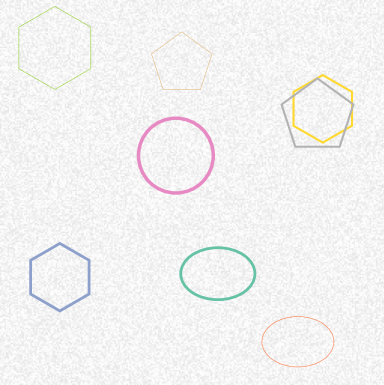[{"shape": "oval", "thickness": 2, "radius": 0.48, "center": [0.566, 0.289]}, {"shape": "oval", "thickness": 0.5, "radius": 0.47, "center": [0.774, 0.112]}, {"shape": "hexagon", "thickness": 2, "radius": 0.44, "center": [0.155, 0.28]}, {"shape": "circle", "thickness": 2.5, "radius": 0.49, "center": [0.457, 0.596]}, {"shape": "hexagon", "thickness": 0.5, "radius": 0.54, "center": [0.142, 0.876]}, {"shape": "hexagon", "thickness": 1.5, "radius": 0.44, "center": [0.838, 0.717]}, {"shape": "pentagon", "thickness": 0.5, "radius": 0.41, "center": [0.472, 0.834]}, {"shape": "pentagon", "thickness": 1.5, "radius": 0.49, "center": [0.825, 0.698]}]